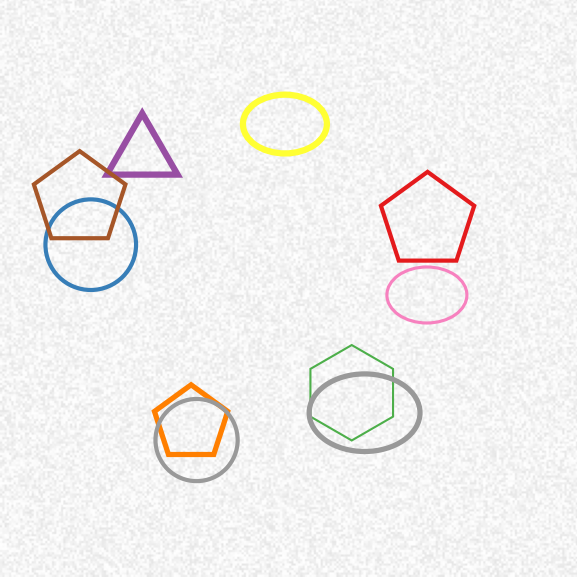[{"shape": "pentagon", "thickness": 2, "radius": 0.42, "center": [0.74, 0.617]}, {"shape": "circle", "thickness": 2, "radius": 0.39, "center": [0.157, 0.575]}, {"shape": "hexagon", "thickness": 1, "radius": 0.41, "center": [0.609, 0.319]}, {"shape": "triangle", "thickness": 3, "radius": 0.35, "center": [0.246, 0.732]}, {"shape": "pentagon", "thickness": 2.5, "radius": 0.33, "center": [0.331, 0.266]}, {"shape": "oval", "thickness": 3, "radius": 0.36, "center": [0.493, 0.784]}, {"shape": "pentagon", "thickness": 2, "radius": 0.42, "center": [0.138, 0.654]}, {"shape": "oval", "thickness": 1.5, "radius": 0.35, "center": [0.739, 0.488]}, {"shape": "oval", "thickness": 2.5, "radius": 0.48, "center": [0.631, 0.284]}, {"shape": "circle", "thickness": 2, "radius": 0.36, "center": [0.34, 0.237]}]